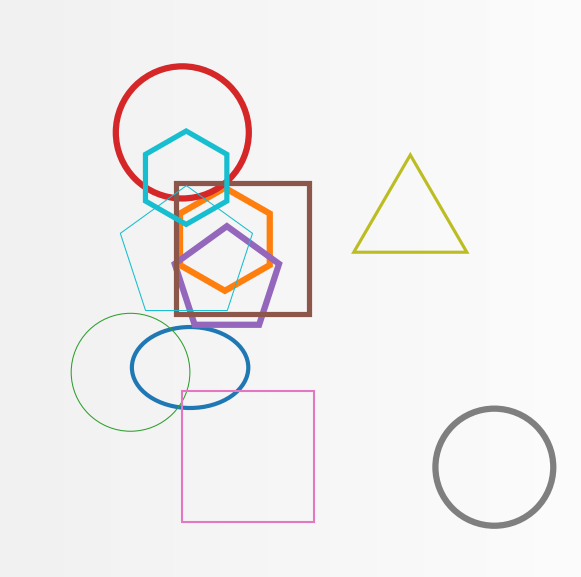[{"shape": "oval", "thickness": 2, "radius": 0.5, "center": [0.327, 0.363]}, {"shape": "hexagon", "thickness": 3, "radius": 0.45, "center": [0.387, 0.585]}, {"shape": "circle", "thickness": 0.5, "radius": 0.51, "center": [0.225, 0.355]}, {"shape": "circle", "thickness": 3, "radius": 0.57, "center": [0.314, 0.77]}, {"shape": "pentagon", "thickness": 3, "radius": 0.47, "center": [0.39, 0.513]}, {"shape": "square", "thickness": 2.5, "radius": 0.57, "center": [0.418, 0.569]}, {"shape": "square", "thickness": 1, "radius": 0.57, "center": [0.427, 0.209]}, {"shape": "circle", "thickness": 3, "radius": 0.51, "center": [0.85, 0.19]}, {"shape": "triangle", "thickness": 1.5, "radius": 0.56, "center": [0.706, 0.619]}, {"shape": "pentagon", "thickness": 0.5, "radius": 0.6, "center": [0.321, 0.558]}, {"shape": "hexagon", "thickness": 2.5, "radius": 0.4, "center": [0.32, 0.691]}]